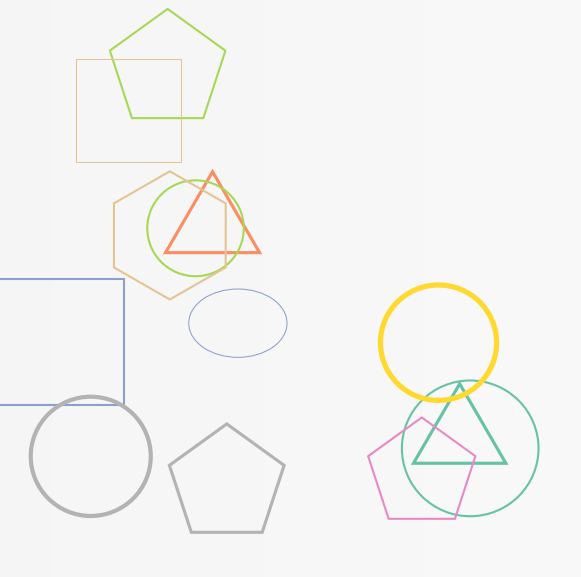[{"shape": "circle", "thickness": 1, "radius": 0.59, "center": [0.809, 0.223]}, {"shape": "triangle", "thickness": 1.5, "radius": 0.46, "center": [0.791, 0.243]}, {"shape": "triangle", "thickness": 1.5, "radius": 0.47, "center": [0.366, 0.608]}, {"shape": "oval", "thickness": 0.5, "radius": 0.42, "center": [0.409, 0.44]}, {"shape": "square", "thickness": 1, "radius": 0.54, "center": [0.105, 0.407]}, {"shape": "pentagon", "thickness": 1, "radius": 0.49, "center": [0.726, 0.179]}, {"shape": "circle", "thickness": 1, "radius": 0.42, "center": [0.336, 0.604]}, {"shape": "pentagon", "thickness": 1, "radius": 0.52, "center": [0.288, 0.879]}, {"shape": "circle", "thickness": 2.5, "radius": 0.5, "center": [0.754, 0.406]}, {"shape": "square", "thickness": 0.5, "radius": 0.45, "center": [0.221, 0.808]}, {"shape": "hexagon", "thickness": 1, "radius": 0.55, "center": [0.292, 0.592]}, {"shape": "circle", "thickness": 2, "radius": 0.52, "center": [0.156, 0.209]}, {"shape": "pentagon", "thickness": 1.5, "radius": 0.52, "center": [0.39, 0.161]}]